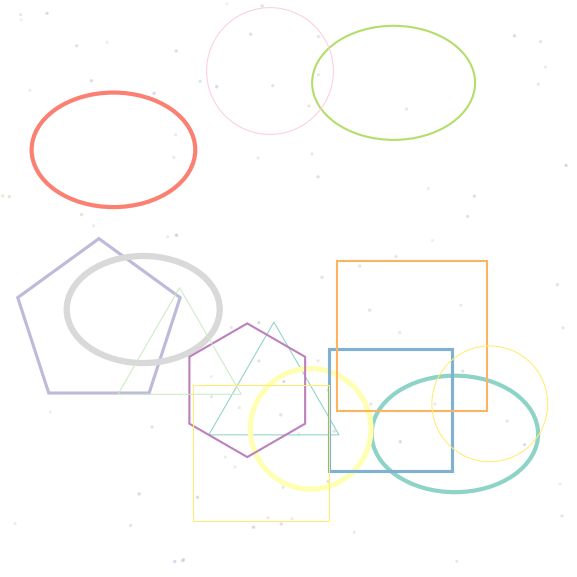[{"shape": "triangle", "thickness": 0.5, "radius": 0.65, "center": [0.474, 0.311]}, {"shape": "oval", "thickness": 2, "radius": 0.72, "center": [0.788, 0.248]}, {"shape": "circle", "thickness": 2.5, "radius": 0.52, "center": [0.538, 0.257]}, {"shape": "pentagon", "thickness": 1.5, "radius": 0.74, "center": [0.171, 0.438]}, {"shape": "oval", "thickness": 2, "radius": 0.71, "center": [0.196, 0.74]}, {"shape": "square", "thickness": 1.5, "radius": 0.53, "center": [0.676, 0.289]}, {"shape": "square", "thickness": 1, "radius": 0.65, "center": [0.713, 0.417]}, {"shape": "oval", "thickness": 1, "radius": 0.71, "center": [0.682, 0.856]}, {"shape": "circle", "thickness": 0.5, "radius": 0.55, "center": [0.468, 0.876]}, {"shape": "oval", "thickness": 3, "radius": 0.66, "center": [0.248, 0.463]}, {"shape": "hexagon", "thickness": 1, "radius": 0.58, "center": [0.428, 0.323]}, {"shape": "triangle", "thickness": 0.5, "radius": 0.62, "center": [0.311, 0.378]}, {"shape": "circle", "thickness": 0.5, "radius": 0.5, "center": [0.848, 0.3]}, {"shape": "square", "thickness": 0.5, "radius": 0.59, "center": [0.452, 0.215]}]